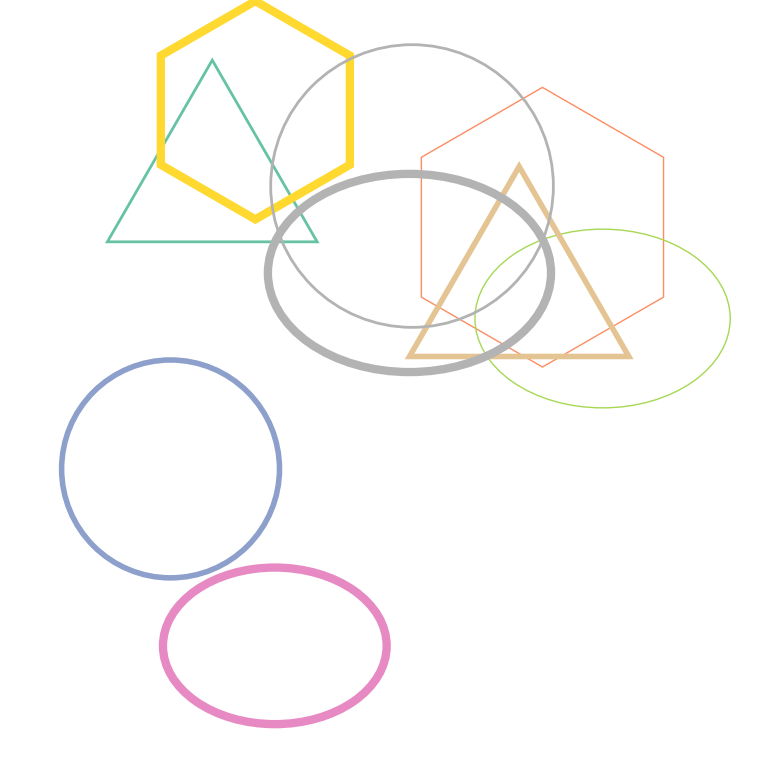[{"shape": "triangle", "thickness": 1, "radius": 0.79, "center": [0.276, 0.765]}, {"shape": "hexagon", "thickness": 0.5, "radius": 0.91, "center": [0.704, 0.705]}, {"shape": "circle", "thickness": 2, "radius": 0.71, "center": [0.221, 0.391]}, {"shape": "oval", "thickness": 3, "radius": 0.73, "center": [0.357, 0.161]}, {"shape": "oval", "thickness": 0.5, "radius": 0.83, "center": [0.783, 0.586]}, {"shape": "hexagon", "thickness": 3, "radius": 0.71, "center": [0.332, 0.857]}, {"shape": "triangle", "thickness": 2, "radius": 0.82, "center": [0.674, 0.619]}, {"shape": "oval", "thickness": 3, "radius": 0.92, "center": [0.532, 0.646]}, {"shape": "circle", "thickness": 1, "radius": 0.92, "center": [0.535, 0.758]}]